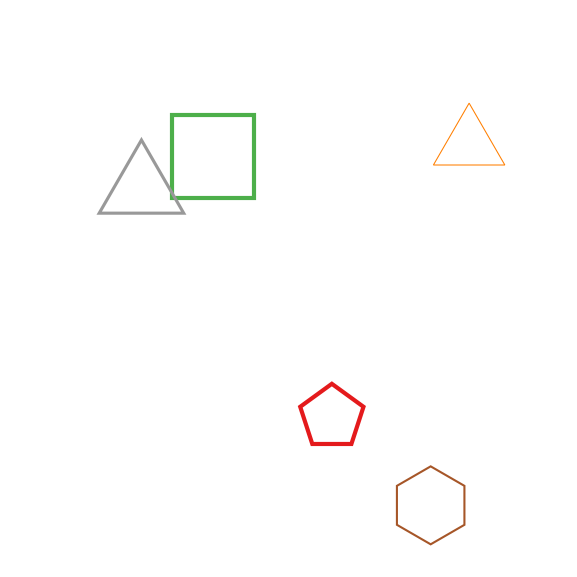[{"shape": "pentagon", "thickness": 2, "radius": 0.29, "center": [0.575, 0.277]}, {"shape": "square", "thickness": 2, "radius": 0.36, "center": [0.369, 0.728]}, {"shape": "triangle", "thickness": 0.5, "radius": 0.36, "center": [0.812, 0.749]}, {"shape": "hexagon", "thickness": 1, "radius": 0.34, "center": [0.746, 0.124]}, {"shape": "triangle", "thickness": 1.5, "radius": 0.42, "center": [0.245, 0.672]}]